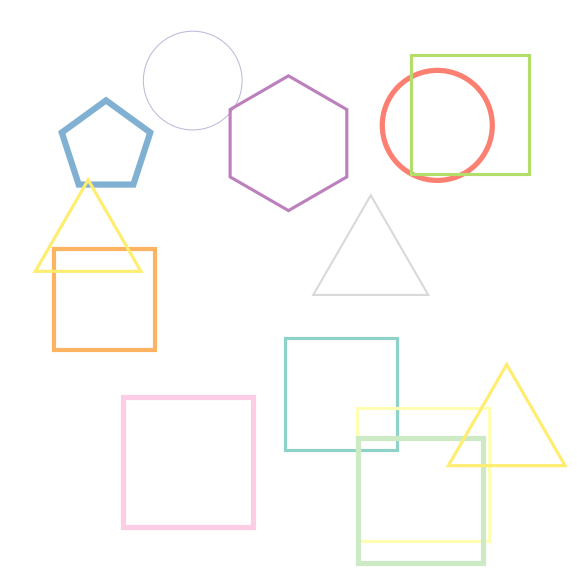[{"shape": "square", "thickness": 1.5, "radius": 0.49, "center": [0.59, 0.317]}, {"shape": "square", "thickness": 1.5, "radius": 0.57, "center": [0.732, 0.177]}, {"shape": "circle", "thickness": 0.5, "radius": 0.43, "center": [0.334, 0.86]}, {"shape": "circle", "thickness": 2.5, "radius": 0.48, "center": [0.757, 0.782]}, {"shape": "pentagon", "thickness": 3, "radius": 0.4, "center": [0.184, 0.745]}, {"shape": "square", "thickness": 2, "radius": 0.44, "center": [0.181, 0.48]}, {"shape": "square", "thickness": 1.5, "radius": 0.51, "center": [0.814, 0.801]}, {"shape": "square", "thickness": 2.5, "radius": 0.56, "center": [0.325, 0.2]}, {"shape": "triangle", "thickness": 1, "radius": 0.58, "center": [0.642, 0.546]}, {"shape": "hexagon", "thickness": 1.5, "radius": 0.58, "center": [0.499, 0.751]}, {"shape": "square", "thickness": 2.5, "radius": 0.54, "center": [0.728, 0.132]}, {"shape": "triangle", "thickness": 1.5, "radius": 0.53, "center": [0.153, 0.582]}, {"shape": "triangle", "thickness": 1.5, "radius": 0.58, "center": [0.877, 0.251]}]